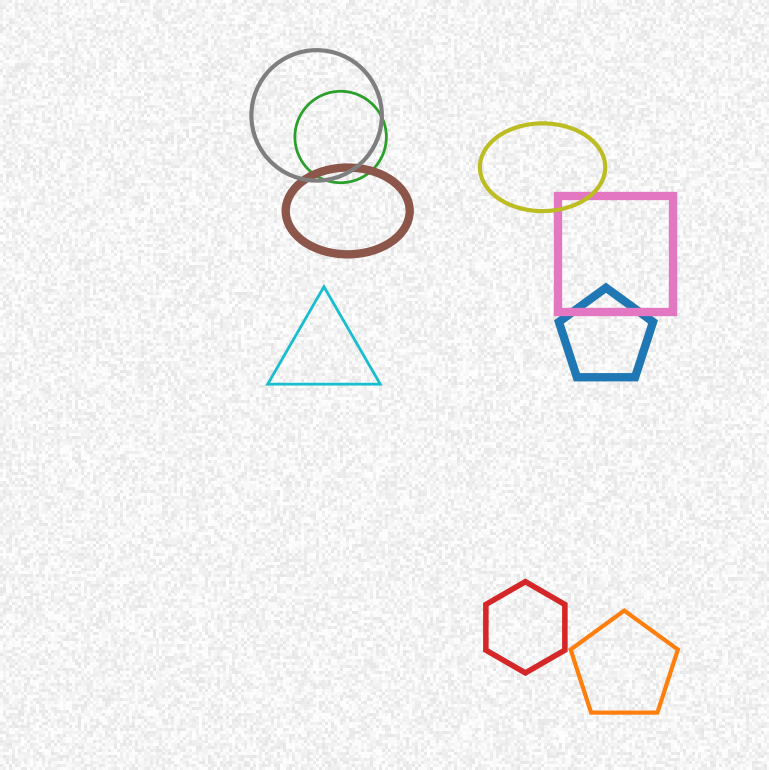[{"shape": "pentagon", "thickness": 3, "radius": 0.32, "center": [0.787, 0.562]}, {"shape": "pentagon", "thickness": 1.5, "radius": 0.37, "center": [0.811, 0.134]}, {"shape": "circle", "thickness": 1, "radius": 0.3, "center": [0.442, 0.822]}, {"shape": "hexagon", "thickness": 2, "radius": 0.3, "center": [0.682, 0.185]}, {"shape": "oval", "thickness": 3, "radius": 0.4, "center": [0.452, 0.726]}, {"shape": "square", "thickness": 3, "radius": 0.38, "center": [0.799, 0.67]}, {"shape": "circle", "thickness": 1.5, "radius": 0.42, "center": [0.411, 0.85]}, {"shape": "oval", "thickness": 1.5, "radius": 0.41, "center": [0.705, 0.783]}, {"shape": "triangle", "thickness": 1, "radius": 0.42, "center": [0.421, 0.543]}]